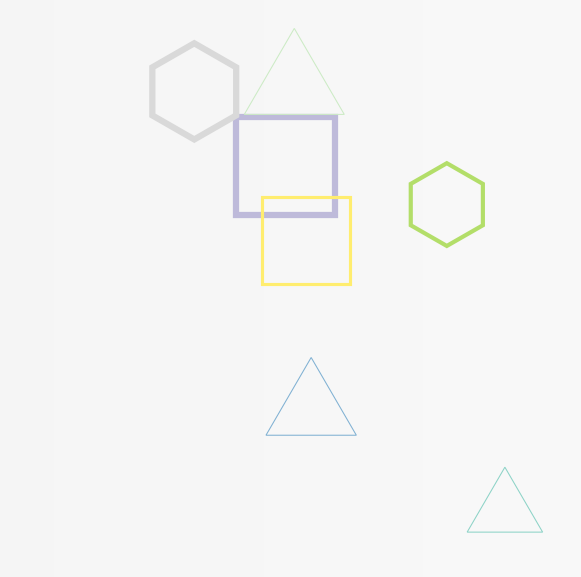[{"shape": "triangle", "thickness": 0.5, "radius": 0.37, "center": [0.869, 0.115]}, {"shape": "square", "thickness": 3, "radius": 0.43, "center": [0.491, 0.712]}, {"shape": "triangle", "thickness": 0.5, "radius": 0.45, "center": [0.535, 0.29]}, {"shape": "hexagon", "thickness": 2, "radius": 0.36, "center": [0.769, 0.645]}, {"shape": "hexagon", "thickness": 3, "radius": 0.42, "center": [0.334, 0.841]}, {"shape": "triangle", "thickness": 0.5, "radius": 0.5, "center": [0.506, 0.851]}, {"shape": "square", "thickness": 1.5, "radius": 0.38, "center": [0.526, 0.583]}]